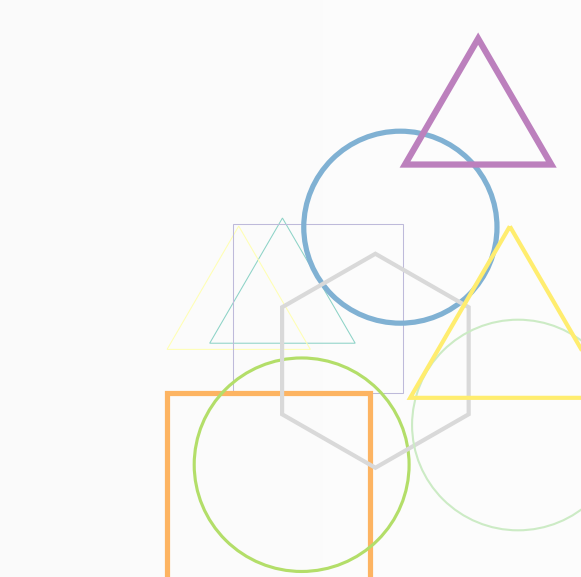[{"shape": "triangle", "thickness": 0.5, "radius": 0.72, "center": [0.486, 0.477]}, {"shape": "triangle", "thickness": 0.5, "radius": 0.71, "center": [0.411, 0.465]}, {"shape": "square", "thickness": 0.5, "radius": 0.73, "center": [0.548, 0.464]}, {"shape": "circle", "thickness": 2.5, "radius": 0.83, "center": [0.689, 0.606]}, {"shape": "square", "thickness": 2.5, "radius": 0.87, "center": [0.462, 0.144]}, {"shape": "circle", "thickness": 1.5, "radius": 0.92, "center": [0.519, 0.194]}, {"shape": "hexagon", "thickness": 2, "radius": 0.93, "center": [0.646, 0.374]}, {"shape": "triangle", "thickness": 3, "radius": 0.73, "center": [0.823, 0.787]}, {"shape": "circle", "thickness": 1, "radius": 0.91, "center": [0.891, 0.263]}, {"shape": "triangle", "thickness": 2, "radius": 0.99, "center": [0.877, 0.409]}]